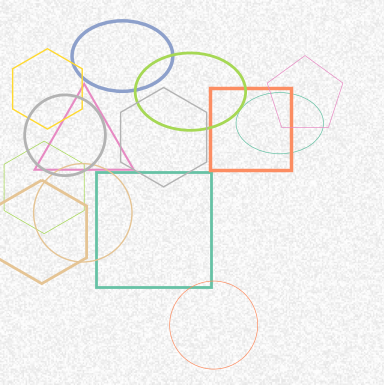[{"shape": "oval", "thickness": 0.5, "radius": 0.57, "center": [0.727, 0.68]}, {"shape": "square", "thickness": 2, "radius": 0.75, "center": [0.4, 0.403]}, {"shape": "square", "thickness": 2.5, "radius": 0.53, "center": [0.65, 0.665]}, {"shape": "circle", "thickness": 0.5, "radius": 0.57, "center": [0.555, 0.156]}, {"shape": "oval", "thickness": 2.5, "radius": 0.65, "center": [0.318, 0.854]}, {"shape": "pentagon", "thickness": 0.5, "radius": 0.52, "center": [0.792, 0.752]}, {"shape": "triangle", "thickness": 1.5, "radius": 0.74, "center": [0.219, 0.633]}, {"shape": "hexagon", "thickness": 0.5, "radius": 0.6, "center": [0.115, 0.513]}, {"shape": "oval", "thickness": 2, "radius": 0.72, "center": [0.495, 0.762]}, {"shape": "hexagon", "thickness": 1, "radius": 0.52, "center": [0.123, 0.769]}, {"shape": "circle", "thickness": 1, "radius": 0.64, "center": [0.215, 0.447]}, {"shape": "hexagon", "thickness": 2, "radius": 0.67, "center": [0.109, 0.398]}, {"shape": "hexagon", "thickness": 1, "radius": 0.64, "center": [0.425, 0.644]}, {"shape": "circle", "thickness": 2, "radius": 0.52, "center": [0.169, 0.649]}]